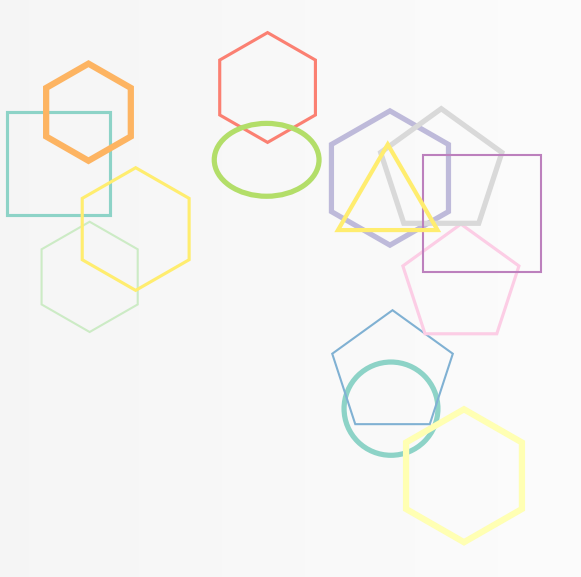[{"shape": "circle", "thickness": 2.5, "radius": 0.4, "center": [0.673, 0.291]}, {"shape": "square", "thickness": 1.5, "radius": 0.45, "center": [0.101, 0.716]}, {"shape": "hexagon", "thickness": 3, "radius": 0.58, "center": [0.798, 0.175]}, {"shape": "hexagon", "thickness": 2.5, "radius": 0.58, "center": [0.671, 0.691]}, {"shape": "hexagon", "thickness": 1.5, "radius": 0.48, "center": [0.46, 0.848]}, {"shape": "pentagon", "thickness": 1, "radius": 0.55, "center": [0.675, 0.353]}, {"shape": "hexagon", "thickness": 3, "radius": 0.42, "center": [0.152, 0.805]}, {"shape": "oval", "thickness": 2.5, "radius": 0.45, "center": [0.459, 0.722]}, {"shape": "pentagon", "thickness": 1.5, "radius": 0.53, "center": [0.793, 0.506]}, {"shape": "pentagon", "thickness": 2.5, "radius": 0.55, "center": [0.759, 0.701]}, {"shape": "square", "thickness": 1, "radius": 0.51, "center": [0.829, 0.629]}, {"shape": "hexagon", "thickness": 1, "radius": 0.48, "center": [0.154, 0.52]}, {"shape": "triangle", "thickness": 2, "radius": 0.49, "center": [0.667, 0.65]}, {"shape": "hexagon", "thickness": 1.5, "radius": 0.53, "center": [0.233, 0.603]}]